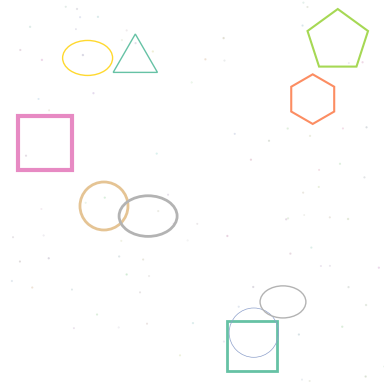[{"shape": "square", "thickness": 2, "radius": 0.33, "center": [0.654, 0.1]}, {"shape": "triangle", "thickness": 1, "radius": 0.33, "center": [0.351, 0.845]}, {"shape": "hexagon", "thickness": 1.5, "radius": 0.32, "center": [0.812, 0.742]}, {"shape": "circle", "thickness": 0.5, "radius": 0.32, "center": [0.659, 0.136]}, {"shape": "square", "thickness": 3, "radius": 0.35, "center": [0.116, 0.628]}, {"shape": "pentagon", "thickness": 1.5, "radius": 0.41, "center": [0.877, 0.894]}, {"shape": "oval", "thickness": 1, "radius": 0.32, "center": [0.228, 0.849]}, {"shape": "circle", "thickness": 2, "radius": 0.31, "center": [0.27, 0.465]}, {"shape": "oval", "thickness": 1, "radius": 0.3, "center": [0.735, 0.216]}, {"shape": "oval", "thickness": 2, "radius": 0.38, "center": [0.385, 0.439]}]